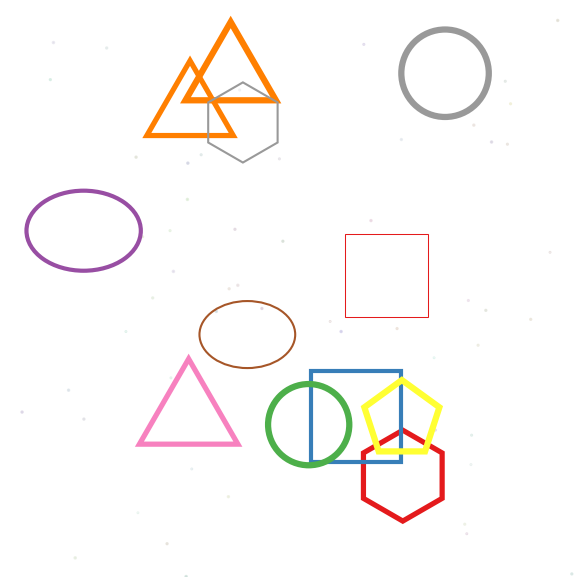[{"shape": "square", "thickness": 0.5, "radius": 0.36, "center": [0.669, 0.522]}, {"shape": "hexagon", "thickness": 2.5, "radius": 0.39, "center": [0.697, 0.176]}, {"shape": "square", "thickness": 2, "radius": 0.39, "center": [0.616, 0.277]}, {"shape": "circle", "thickness": 3, "radius": 0.35, "center": [0.535, 0.264]}, {"shape": "oval", "thickness": 2, "radius": 0.5, "center": [0.145, 0.6]}, {"shape": "triangle", "thickness": 3, "radius": 0.45, "center": [0.399, 0.871]}, {"shape": "triangle", "thickness": 2.5, "radius": 0.43, "center": [0.329, 0.808]}, {"shape": "pentagon", "thickness": 3, "radius": 0.34, "center": [0.696, 0.273]}, {"shape": "oval", "thickness": 1, "radius": 0.41, "center": [0.428, 0.42]}, {"shape": "triangle", "thickness": 2.5, "radius": 0.49, "center": [0.327, 0.279]}, {"shape": "hexagon", "thickness": 1, "radius": 0.35, "center": [0.421, 0.787]}, {"shape": "circle", "thickness": 3, "radius": 0.38, "center": [0.771, 0.872]}]